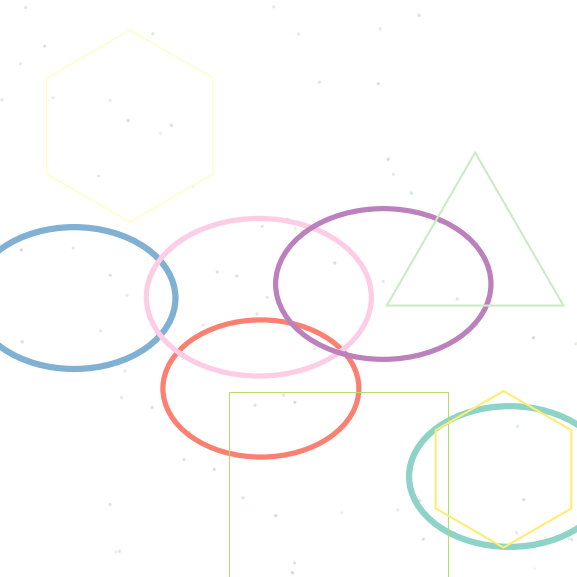[{"shape": "oval", "thickness": 3, "radius": 0.87, "center": [0.882, 0.174]}, {"shape": "hexagon", "thickness": 0.5, "radius": 0.83, "center": [0.225, 0.781]}, {"shape": "oval", "thickness": 2.5, "radius": 0.85, "center": [0.452, 0.326]}, {"shape": "oval", "thickness": 3, "radius": 0.88, "center": [0.128, 0.483]}, {"shape": "square", "thickness": 0.5, "radius": 0.95, "center": [0.586, 0.131]}, {"shape": "oval", "thickness": 2.5, "radius": 0.97, "center": [0.448, 0.484]}, {"shape": "oval", "thickness": 2.5, "radius": 0.93, "center": [0.664, 0.507]}, {"shape": "triangle", "thickness": 1, "radius": 0.88, "center": [0.823, 0.558]}, {"shape": "hexagon", "thickness": 1, "radius": 0.68, "center": [0.872, 0.186]}]